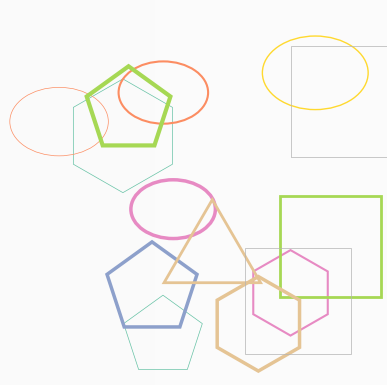[{"shape": "hexagon", "thickness": 0.5, "radius": 0.74, "center": [0.317, 0.647]}, {"shape": "pentagon", "thickness": 0.5, "radius": 0.53, "center": [0.421, 0.126]}, {"shape": "oval", "thickness": 0.5, "radius": 0.64, "center": [0.152, 0.684]}, {"shape": "oval", "thickness": 1.5, "radius": 0.58, "center": [0.422, 0.76]}, {"shape": "pentagon", "thickness": 2.5, "radius": 0.61, "center": [0.392, 0.25]}, {"shape": "hexagon", "thickness": 1.5, "radius": 0.55, "center": [0.75, 0.239]}, {"shape": "oval", "thickness": 2.5, "radius": 0.55, "center": [0.447, 0.457]}, {"shape": "square", "thickness": 2, "radius": 0.65, "center": [0.853, 0.359]}, {"shape": "pentagon", "thickness": 3, "radius": 0.57, "center": [0.332, 0.714]}, {"shape": "oval", "thickness": 1, "radius": 0.68, "center": [0.814, 0.811]}, {"shape": "triangle", "thickness": 2, "radius": 0.72, "center": [0.548, 0.338]}, {"shape": "hexagon", "thickness": 2.5, "radius": 0.61, "center": [0.667, 0.159]}, {"shape": "square", "thickness": 0.5, "radius": 0.68, "center": [0.769, 0.218]}, {"shape": "square", "thickness": 0.5, "radius": 0.72, "center": [0.896, 0.736]}]